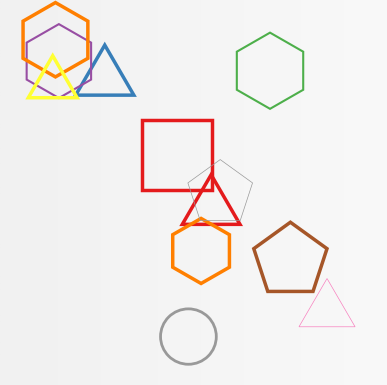[{"shape": "square", "thickness": 2.5, "radius": 0.45, "center": [0.456, 0.598]}, {"shape": "triangle", "thickness": 2.5, "radius": 0.43, "center": [0.545, 0.46]}, {"shape": "triangle", "thickness": 2.5, "radius": 0.43, "center": [0.27, 0.796]}, {"shape": "hexagon", "thickness": 1.5, "radius": 0.49, "center": [0.697, 0.816]}, {"shape": "hexagon", "thickness": 1.5, "radius": 0.48, "center": [0.152, 0.841]}, {"shape": "hexagon", "thickness": 2.5, "radius": 0.48, "center": [0.143, 0.897]}, {"shape": "hexagon", "thickness": 2.5, "radius": 0.42, "center": [0.519, 0.348]}, {"shape": "triangle", "thickness": 2.5, "radius": 0.36, "center": [0.136, 0.783]}, {"shape": "pentagon", "thickness": 2.5, "radius": 0.5, "center": [0.749, 0.323]}, {"shape": "triangle", "thickness": 0.5, "radius": 0.42, "center": [0.844, 0.193]}, {"shape": "pentagon", "thickness": 0.5, "radius": 0.44, "center": [0.568, 0.498]}, {"shape": "circle", "thickness": 2, "radius": 0.36, "center": [0.486, 0.126]}]